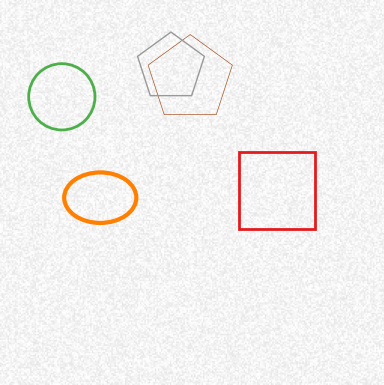[{"shape": "square", "thickness": 2, "radius": 0.49, "center": [0.719, 0.505]}, {"shape": "circle", "thickness": 2, "radius": 0.43, "center": [0.161, 0.749]}, {"shape": "oval", "thickness": 3, "radius": 0.47, "center": [0.26, 0.487]}, {"shape": "pentagon", "thickness": 0.5, "radius": 0.58, "center": [0.494, 0.795]}, {"shape": "pentagon", "thickness": 1, "radius": 0.46, "center": [0.444, 0.825]}]